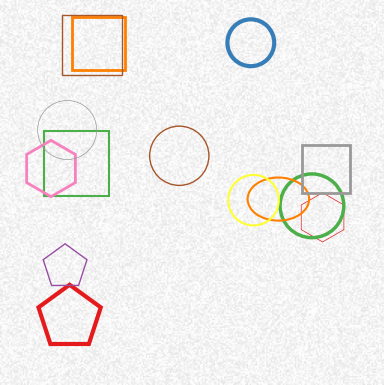[{"shape": "hexagon", "thickness": 0.5, "radius": 0.32, "center": [0.838, 0.436]}, {"shape": "pentagon", "thickness": 3, "radius": 0.43, "center": [0.181, 0.175]}, {"shape": "circle", "thickness": 3, "radius": 0.3, "center": [0.651, 0.889]}, {"shape": "circle", "thickness": 2.5, "radius": 0.41, "center": [0.81, 0.465]}, {"shape": "square", "thickness": 1.5, "radius": 0.42, "center": [0.2, 0.574]}, {"shape": "pentagon", "thickness": 1, "radius": 0.3, "center": [0.169, 0.307]}, {"shape": "square", "thickness": 2, "radius": 0.35, "center": [0.256, 0.887]}, {"shape": "oval", "thickness": 1.5, "radius": 0.4, "center": [0.723, 0.483]}, {"shape": "circle", "thickness": 1.5, "radius": 0.33, "center": [0.659, 0.48]}, {"shape": "circle", "thickness": 1, "radius": 0.38, "center": [0.466, 0.595]}, {"shape": "square", "thickness": 1, "radius": 0.39, "center": [0.24, 0.883]}, {"shape": "hexagon", "thickness": 2, "radius": 0.37, "center": [0.133, 0.562]}, {"shape": "square", "thickness": 2, "radius": 0.31, "center": [0.847, 0.56]}, {"shape": "circle", "thickness": 0.5, "radius": 0.38, "center": [0.174, 0.662]}]